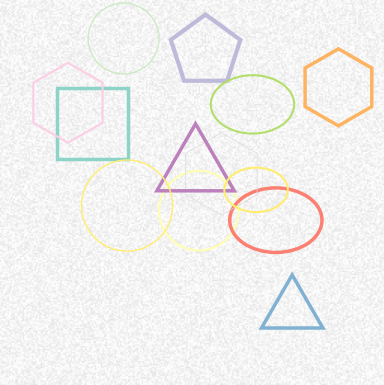[{"shape": "square", "thickness": 2.5, "radius": 0.46, "center": [0.241, 0.678]}, {"shape": "circle", "thickness": 1.5, "radius": 0.52, "center": [0.516, 0.453]}, {"shape": "pentagon", "thickness": 3, "radius": 0.48, "center": [0.534, 0.867]}, {"shape": "oval", "thickness": 2.5, "radius": 0.6, "center": [0.716, 0.428]}, {"shape": "triangle", "thickness": 2.5, "radius": 0.46, "center": [0.759, 0.194]}, {"shape": "hexagon", "thickness": 2.5, "radius": 0.5, "center": [0.879, 0.773]}, {"shape": "oval", "thickness": 1.5, "radius": 0.54, "center": [0.656, 0.729]}, {"shape": "hexagon", "thickness": 1.5, "radius": 0.52, "center": [0.177, 0.733]}, {"shape": "hexagon", "thickness": 0.5, "radius": 0.54, "center": [0.575, 0.548]}, {"shape": "triangle", "thickness": 2.5, "radius": 0.58, "center": [0.508, 0.562]}, {"shape": "circle", "thickness": 1, "radius": 0.46, "center": [0.321, 0.9]}, {"shape": "oval", "thickness": 1.5, "radius": 0.41, "center": [0.665, 0.507]}, {"shape": "circle", "thickness": 1, "radius": 0.59, "center": [0.33, 0.466]}]